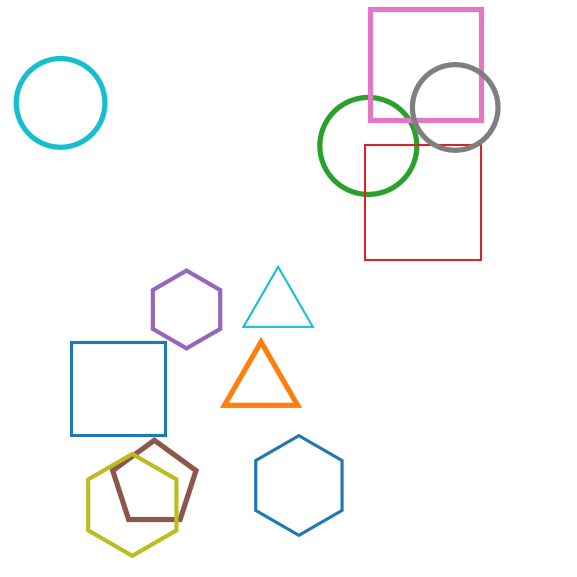[{"shape": "hexagon", "thickness": 1.5, "radius": 0.43, "center": [0.518, 0.158]}, {"shape": "square", "thickness": 1.5, "radius": 0.4, "center": [0.204, 0.327]}, {"shape": "triangle", "thickness": 2.5, "radius": 0.37, "center": [0.452, 0.334]}, {"shape": "circle", "thickness": 2.5, "radius": 0.42, "center": [0.638, 0.746]}, {"shape": "square", "thickness": 1, "radius": 0.5, "center": [0.732, 0.648]}, {"shape": "hexagon", "thickness": 2, "radius": 0.34, "center": [0.323, 0.463]}, {"shape": "pentagon", "thickness": 2.5, "radius": 0.38, "center": [0.267, 0.161]}, {"shape": "square", "thickness": 2.5, "radius": 0.48, "center": [0.737, 0.888]}, {"shape": "circle", "thickness": 2.5, "radius": 0.37, "center": [0.788, 0.813]}, {"shape": "hexagon", "thickness": 2, "radius": 0.44, "center": [0.229, 0.125]}, {"shape": "triangle", "thickness": 1, "radius": 0.35, "center": [0.482, 0.468]}, {"shape": "circle", "thickness": 2.5, "radius": 0.38, "center": [0.105, 0.821]}]